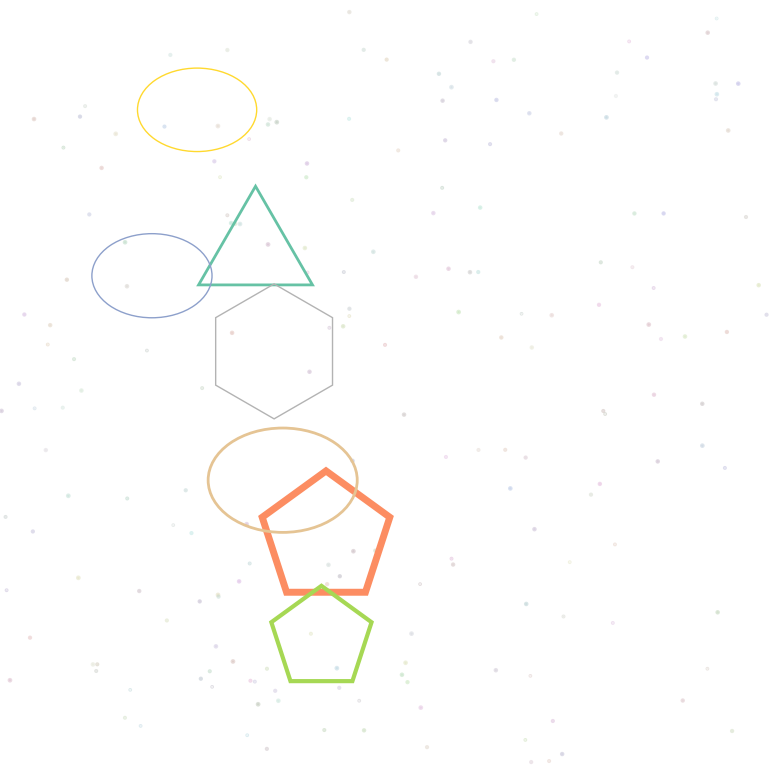[{"shape": "triangle", "thickness": 1, "radius": 0.43, "center": [0.332, 0.673]}, {"shape": "pentagon", "thickness": 2.5, "radius": 0.44, "center": [0.423, 0.301]}, {"shape": "oval", "thickness": 0.5, "radius": 0.39, "center": [0.197, 0.642]}, {"shape": "pentagon", "thickness": 1.5, "radius": 0.34, "center": [0.417, 0.171]}, {"shape": "oval", "thickness": 0.5, "radius": 0.39, "center": [0.256, 0.857]}, {"shape": "oval", "thickness": 1, "radius": 0.48, "center": [0.367, 0.376]}, {"shape": "hexagon", "thickness": 0.5, "radius": 0.44, "center": [0.356, 0.544]}]